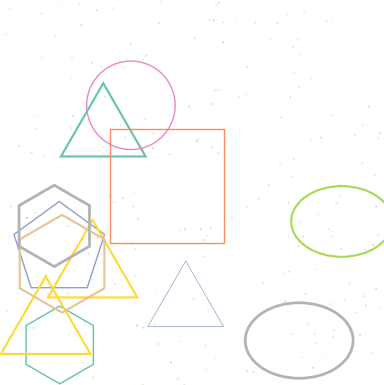[{"shape": "triangle", "thickness": 1.5, "radius": 0.63, "center": [0.268, 0.657]}, {"shape": "hexagon", "thickness": 1, "radius": 0.5, "center": [0.155, 0.104]}, {"shape": "square", "thickness": 1, "radius": 0.74, "center": [0.433, 0.516]}, {"shape": "pentagon", "thickness": 1, "radius": 0.62, "center": [0.154, 0.353]}, {"shape": "triangle", "thickness": 0.5, "radius": 0.57, "center": [0.482, 0.208]}, {"shape": "circle", "thickness": 1, "radius": 0.57, "center": [0.34, 0.726]}, {"shape": "oval", "thickness": 1.5, "radius": 0.66, "center": [0.887, 0.425]}, {"shape": "triangle", "thickness": 1.5, "radius": 0.67, "center": [0.119, 0.148]}, {"shape": "triangle", "thickness": 1.5, "radius": 0.67, "center": [0.241, 0.294]}, {"shape": "hexagon", "thickness": 1.5, "radius": 0.63, "center": [0.161, 0.315]}, {"shape": "oval", "thickness": 2, "radius": 0.7, "center": [0.777, 0.116]}, {"shape": "hexagon", "thickness": 2, "radius": 0.53, "center": [0.141, 0.413]}]